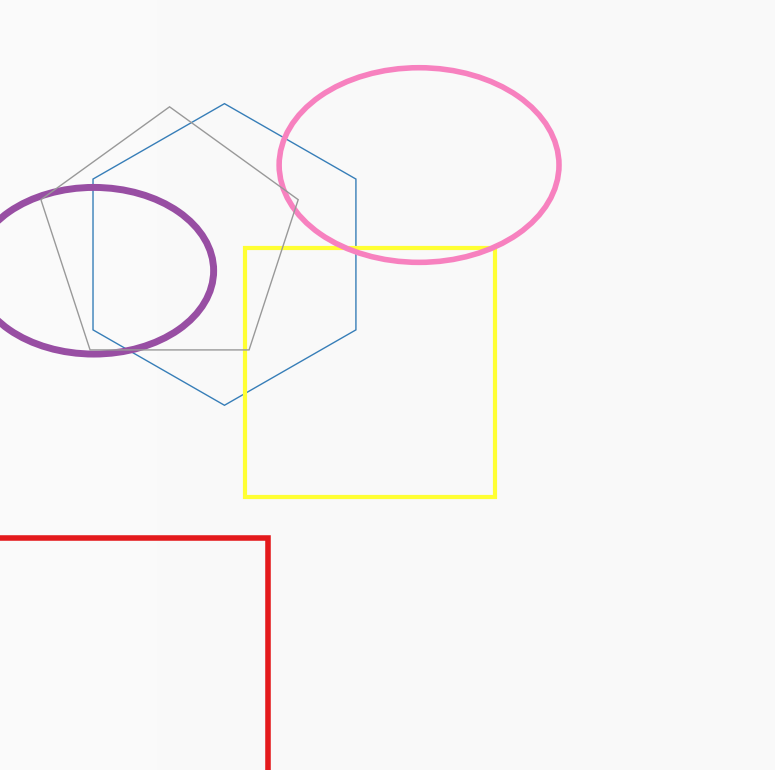[{"shape": "square", "thickness": 2, "radius": 0.9, "center": [0.165, 0.121]}, {"shape": "hexagon", "thickness": 0.5, "radius": 0.98, "center": [0.29, 0.67]}, {"shape": "oval", "thickness": 2.5, "radius": 0.77, "center": [0.121, 0.648]}, {"shape": "square", "thickness": 1.5, "radius": 0.81, "center": [0.477, 0.516]}, {"shape": "oval", "thickness": 2, "radius": 0.9, "center": [0.541, 0.786]}, {"shape": "pentagon", "thickness": 0.5, "radius": 0.87, "center": [0.219, 0.687]}]